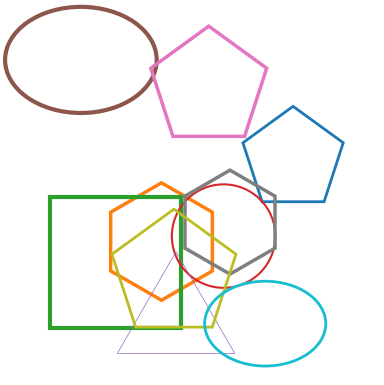[{"shape": "pentagon", "thickness": 2, "radius": 0.68, "center": [0.761, 0.587]}, {"shape": "hexagon", "thickness": 2.5, "radius": 0.76, "center": [0.42, 0.373]}, {"shape": "square", "thickness": 3, "radius": 0.85, "center": [0.3, 0.318]}, {"shape": "circle", "thickness": 1.5, "radius": 0.67, "center": [0.581, 0.387]}, {"shape": "triangle", "thickness": 0.5, "radius": 0.88, "center": [0.457, 0.17]}, {"shape": "oval", "thickness": 3, "radius": 0.98, "center": [0.21, 0.844]}, {"shape": "pentagon", "thickness": 2.5, "radius": 0.79, "center": [0.542, 0.774]}, {"shape": "hexagon", "thickness": 2.5, "radius": 0.68, "center": [0.597, 0.423]}, {"shape": "pentagon", "thickness": 2, "radius": 0.85, "center": [0.452, 0.287]}, {"shape": "oval", "thickness": 2, "radius": 0.79, "center": [0.689, 0.159]}]